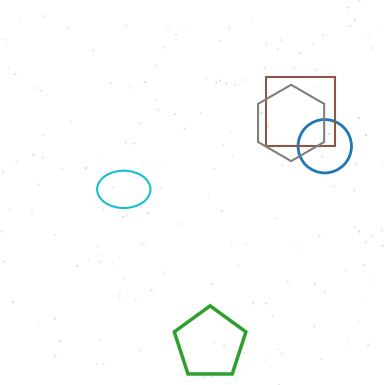[{"shape": "circle", "thickness": 2, "radius": 0.35, "center": [0.844, 0.62]}, {"shape": "pentagon", "thickness": 2.5, "radius": 0.49, "center": [0.546, 0.108]}, {"shape": "square", "thickness": 1.5, "radius": 0.45, "center": [0.78, 0.709]}, {"shape": "hexagon", "thickness": 1.5, "radius": 0.5, "center": [0.756, 0.681]}, {"shape": "oval", "thickness": 1.5, "radius": 0.35, "center": [0.321, 0.508]}]